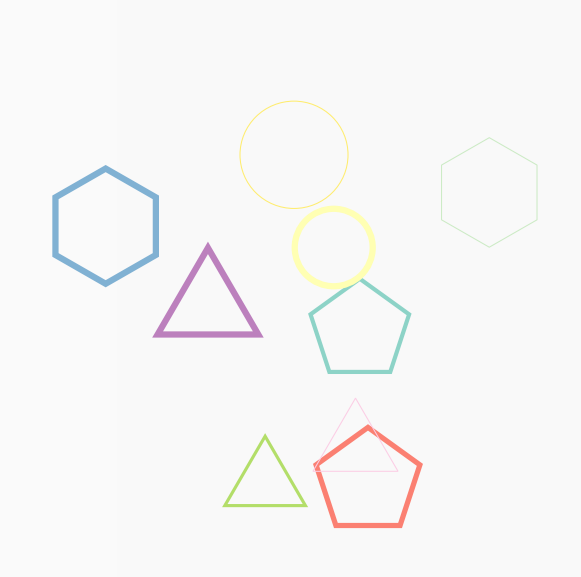[{"shape": "pentagon", "thickness": 2, "radius": 0.45, "center": [0.619, 0.427]}, {"shape": "circle", "thickness": 3, "radius": 0.34, "center": [0.574, 0.571]}, {"shape": "pentagon", "thickness": 2.5, "radius": 0.47, "center": [0.633, 0.165]}, {"shape": "hexagon", "thickness": 3, "radius": 0.5, "center": [0.182, 0.608]}, {"shape": "triangle", "thickness": 1.5, "radius": 0.4, "center": [0.456, 0.164]}, {"shape": "triangle", "thickness": 0.5, "radius": 0.42, "center": [0.612, 0.225]}, {"shape": "triangle", "thickness": 3, "radius": 0.5, "center": [0.358, 0.47]}, {"shape": "hexagon", "thickness": 0.5, "radius": 0.47, "center": [0.842, 0.666]}, {"shape": "circle", "thickness": 0.5, "radius": 0.46, "center": [0.506, 0.731]}]